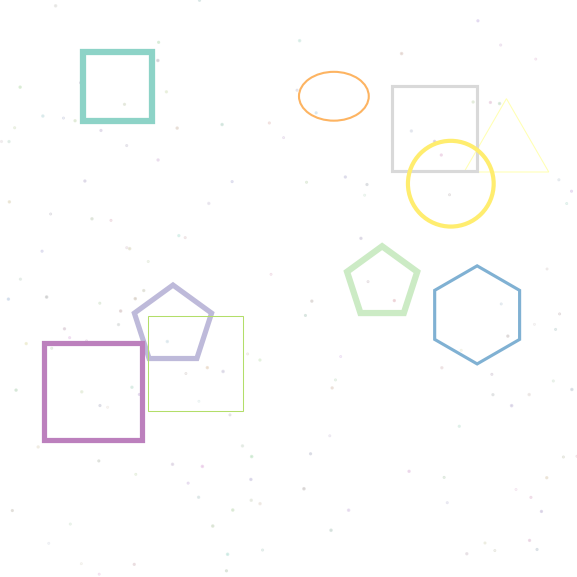[{"shape": "square", "thickness": 3, "radius": 0.3, "center": [0.203, 0.849]}, {"shape": "triangle", "thickness": 0.5, "radius": 0.42, "center": [0.877, 0.744]}, {"shape": "pentagon", "thickness": 2.5, "radius": 0.35, "center": [0.3, 0.435]}, {"shape": "hexagon", "thickness": 1.5, "radius": 0.42, "center": [0.826, 0.454]}, {"shape": "oval", "thickness": 1, "radius": 0.3, "center": [0.578, 0.832]}, {"shape": "square", "thickness": 0.5, "radius": 0.41, "center": [0.339, 0.369]}, {"shape": "square", "thickness": 1.5, "radius": 0.37, "center": [0.753, 0.776]}, {"shape": "square", "thickness": 2.5, "radius": 0.42, "center": [0.161, 0.321]}, {"shape": "pentagon", "thickness": 3, "radius": 0.32, "center": [0.662, 0.509]}, {"shape": "circle", "thickness": 2, "radius": 0.37, "center": [0.781, 0.681]}]